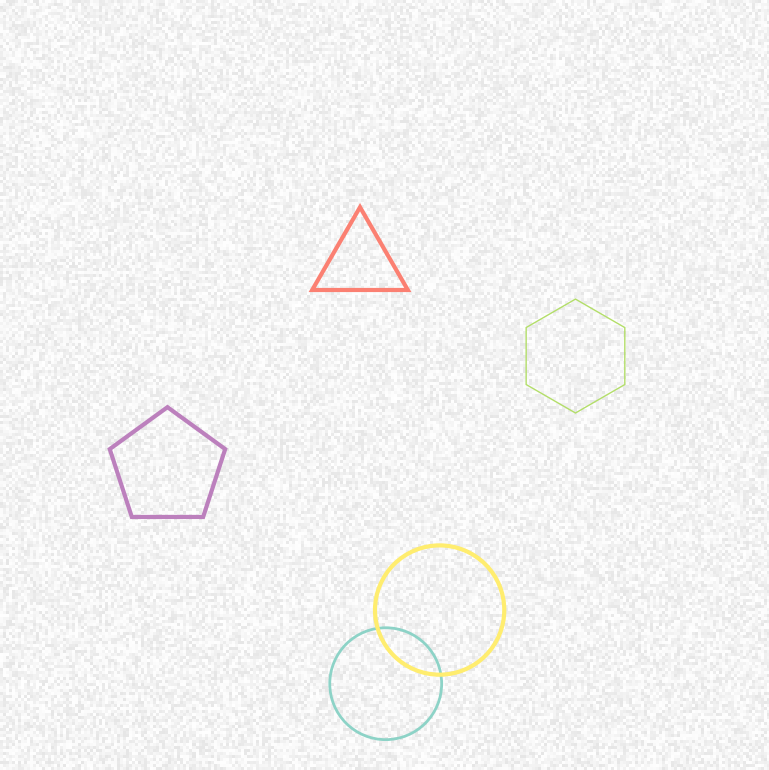[{"shape": "circle", "thickness": 1, "radius": 0.36, "center": [0.501, 0.112]}, {"shape": "triangle", "thickness": 1.5, "radius": 0.36, "center": [0.468, 0.659]}, {"shape": "hexagon", "thickness": 0.5, "radius": 0.37, "center": [0.747, 0.538]}, {"shape": "pentagon", "thickness": 1.5, "radius": 0.39, "center": [0.217, 0.392]}, {"shape": "circle", "thickness": 1.5, "radius": 0.42, "center": [0.571, 0.208]}]